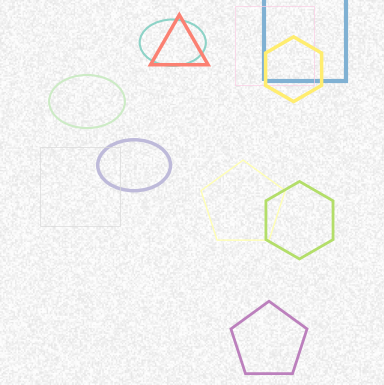[{"shape": "oval", "thickness": 1.5, "radius": 0.43, "center": [0.449, 0.889]}, {"shape": "pentagon", "thickness": 1, "radius": 0.57, "center": [0.631, 0.469]}, {"shape": "oval", "thickness": 2.5, "radius": 0.47, "center": [0.348, 0.571]}, {"shape": "triangle", "thickness": 2.5, "radius": 0.43, "center": [0.466, 0.875]}, {"shape": "square", "thickness": 3, "radius": 0.54, "center": [0.792, 0.898]}, {"shape": "hexagon", "thickness": 2, "radius": 0.5, "center": [0.778, 0.428]}, {"shape": "square", "thickness": 0.5, "radius": 0.51, "center": [0.713, 0.882]}, {"shape": "square", "thickness": 0.5, "radius": 0.52, "center": [0.208, 0.516]}, {"shape": "pentagon", "thickness": 2, "radius": 0.52, "center": [0.699, 0.114]}, {"shape": "oval", "thickness": 1.5, "radius": 0.49, "center": [0.226, 0.736]}, {"shape": "hexagon", "thickness": 2.5, "radius": 0.42, "center": [0.763, 0.82]}]